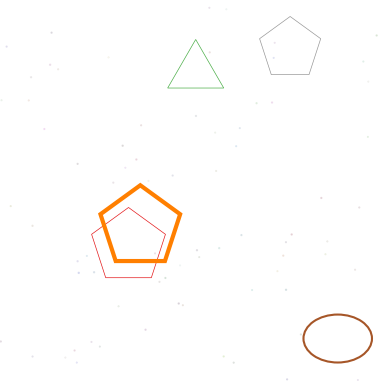[{"shape": "pentagon", "thickness": 0.5, "radius": 0.5, "center": [0.334, 0.36]}, {"shape": "triangle", "thickness": 0.5, "radius": 0.42, "center": [0.508, 0.813]}, {"shape": "pentagon", "thickness": 3, "radius": 0.54, "center": [0.364, 0.41]}, {"shape": "oval", "thickness": 1.5, "radius": 0.44, "center": [0.877, 0.121]}, {"shape": "pentagon", "thickness": 0.5, "radius": 0.42, "center": [0.754, 0.874]}]